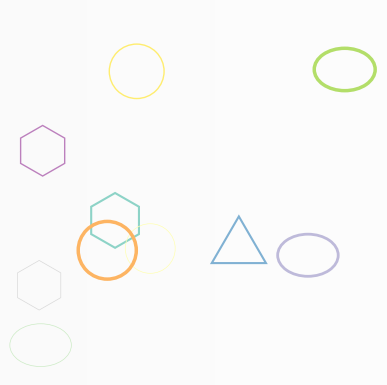[{"shape": "hexagon", "thickness": 1.5, "radius": 0.36, "center": [0.297, 0.428]}, {"shape": "circle", "thickness": 0.5, "radius": 0.32, "center": [0.388, 0.354]}, {"shape": "oval", "thickness": 2, "radius": 0.39, "center": [0.795, 0.337]}, {"shape": "triangle", "thickness": 1.5, "radius": 0.4, "center": [0.616, 0.357]}, {"shape": "circle", "thickness": 2.5, "radius": 0.37, "center": [0.277, 0.35]}, {"shape": "oval", "thickness": 2.5, "radius": 0.39, "center": [0.89, 0.82]}, {"shape": "hexagon", "thickness": 0.5, "radius": 0.32, "center": [0.101, 0.259]}, {"shape": "hexagon", "thickness": 1, "radius": 0.33, "center": [0.11, 0.608]}, {"shape": "oval", "thickness": 0.5, "radius": 0.4, "center": [0.105, 0.103]}, {"shape": "circle", "thickness": 1, "radius": 0.35, "center": [0.353, 0.815]}]